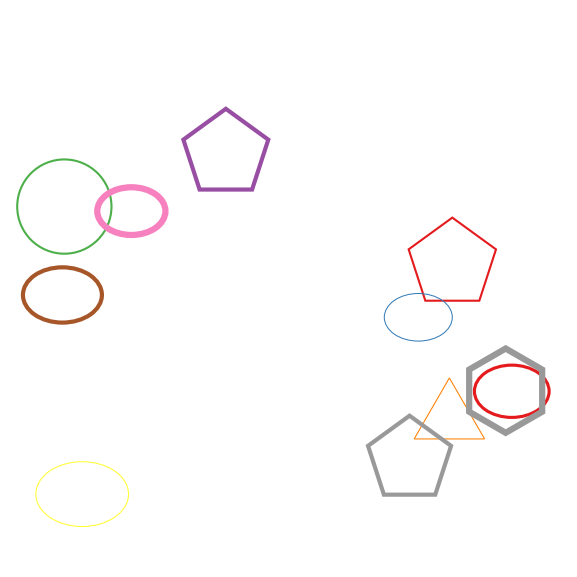[{"shape": "pentagon", "thickness": 1, "radius": 0.4, "center": [0.783, 0.543]}, {"shape": "oval", "thickness": 1.5, "radius": 0.32, "center": [0.886, 0.322]}, {"shape": "oval", "thickness": 0.5, "radius": 0.29, "center": [0.724, 0.45]}, {"shape": "circle", "thickness": 1, "radius": 0.41, "center": [0.111, 0.641]}, {"shape": "pentagon", "thickness": 2, "radius": 0.39, "center": [0.391, 0.733]}, {"shape": "triangle", "thickness": 0.5, "radius": 0.35, "center": [0.778, 0.274]}, {"shape": "oval", "thickness": 0.5, "radius": 0.4, "center": [0.142, 0.144]}, {"shape": "oval", "thickness": 2, "radius": 0.34, "center": [0.108, 0.488]}, {"shape": "oval", "thickness": 3, "radius": 0.3, "center": [0.227, 0.634]}, {"shape": "pentagon", "thickness": 2, "radius": 0.38, "center": [0.709, 0.204]}, {"shape": "hexagon", "thickness": 3, "radius": 0.36, "center": [0.876, 0.323]}]